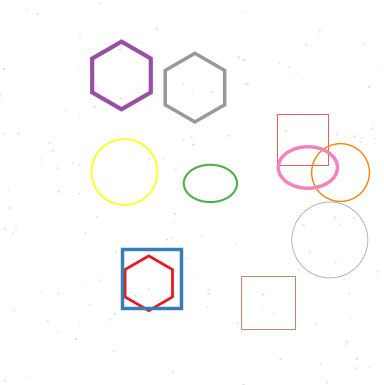[{"shape": "hexagon", "thickness": 2, "radius": 0.36, "center": [0.386, 0.264]}, {"shape": "square", "thickness": 0.5, "radius": 0.33, "center": [0.786, 0.638]}, {"shape": "square", "thickness": 2.5, "radius": 0.38, "center": [0.393, 0.277]}, {"shape": "oval", "thickness": 1.5, "radius": 0.35, "center": [0.546, 0.524]}, {"shape": "hexagon", "thickness": 3, "radius": 0.44, "center": [0.316, 0.804]}, {"shape": "circle", "thickness": 1, "radius": 0.38, "center": [0.885, 0.552]}, {"shape": "circle", "thickness": 1.5, "radius": 0.43, "center": [0.323, 0.553]}, {"shape": "square", "thickness": 0.5, "radius": 0.35, "center": [0.696, 0.214]}, {"shape": "oval", "thickness": 2.5, "radius": 0.38, "center": [0.8, 0.565]}, {"shape": "circle", "thickness": 0.5, "radius": 0.49, "center": [0.857, 0.377]}, {"shape": "hexagon", "thickness": 2.5, "radius": 0.45, "center": [0.506, 0.772]}]